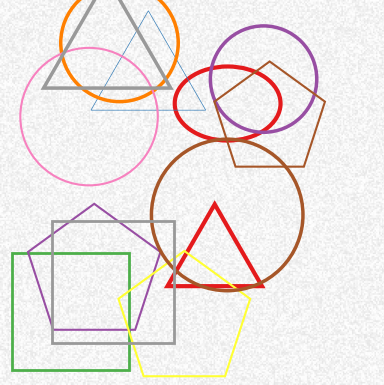[{"shape": "triangle", "thickness": 3, "radius": 0.71, "center": [0.558, 0.328]}, {"shape": "oval", "thickness": 3, "radius": 0.69, "center": [0.591, 0.731]}, {"shape": "triangle", "thickness": 0.5, "radius": 0.86, "center": [0.385, 0.8]}, {"shape": "square", "thickness": 2, "radius": 0.76, "center": [0.183, 0.191]}, {"shape": "circle", "thickness": 2.5, "radius": 0.69, "center": [0.685, 0.795]}, {"shape": "pentagon", "thickness": 1.5, "radius": 0.9, "center": [0.245, 0.29]}, {"shape": "circle", "thickness": 2.5, "radius": 0.76, "center": [0.31, 0.889]}, {"shape": "pentagon", "thickness": 1.5, "radius": 0.9, "center": [0.479, 0.168]}, {"shape": "pentagon", "thickness": 1.5, "radius": 0.76, "center": [0.7, 0.689]}, {"shape": "circle", "thickness": 2.5, "radius": 0.98, "center": [0.59, 0.442]}, {"shape": "circle", "thickness": 1.5, "radius": 0.89, "center": [0.231, 0.697]}, {"shape": "square", "thickness": 2, "radius": 0.79, "center": [0.293, 0.267]}, {"shape": "triangle", "thickness": 2.5, "radius": 0.95, "center": [0.278, 0.867]}]